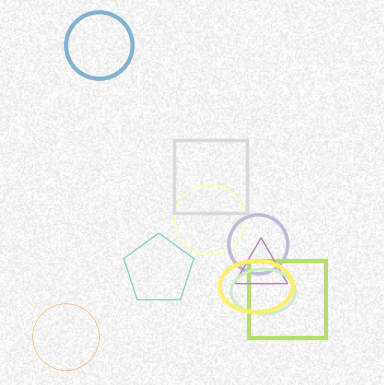[{"shape": "pentagon", "thickness": 1, "radius": 0.48, "center": [0.413, 0.299]}, {"shape": "circle", "thickness": 1, "radius": 0.46, "center": [0.545, 0.429]}, {"shape": "circle", "thickness": 2.5, "radius": 0.38, "center": [0.671, 0.365]}, {"shape": "circle", "thickness": 3, "radius": 0.43, "center": [0.258, 0.882]}, {"shape": "circle", "thickness": 0.5, "radius": 0.43, "center": [0.171, 0.124]}, {"shape": "square", "thickness": 3, "radius": 0.5, "center": [0.747, 0.222]}, {"shape": "square", "thickness": 2.5, "radius": 0.47, "center": [0.546, 0.542]}, {"shape": "triangle", "thickness": 1, "radius": 0.4, "center": [0.678, 0.303]}, {"shape": "oval", "thickness": 2, "radius": 0.42, "center": [0.684, 0.243]}, {"shape": "oval", "thickness": 3, "radius": 0.48, "center": [0.666, 0.256]}]